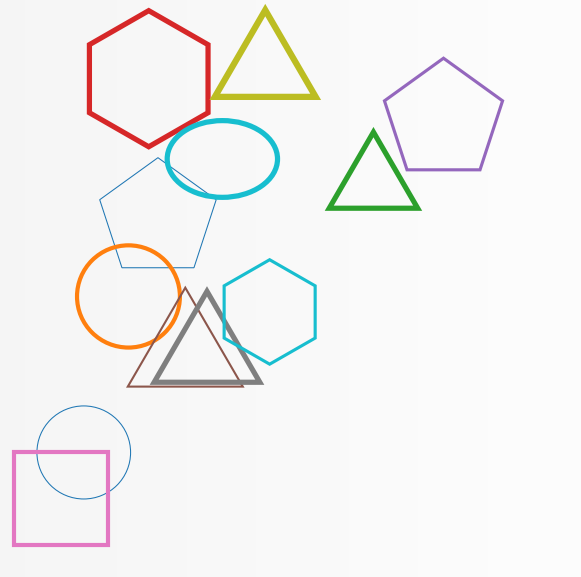[{"shape": "pentagon", "thickness": 0.5, "radius": 0.53, "center": [0.272, 0.621]}, {"shape": "circle", "thickness": 0.5, "radius": 0.4, "center": [0.144, 0.216]}, {"shape": "circle", "thickness": 2, "radius": 0.44, "center": [0.221, 0.486]}, {"shape": "triangle", "thickness": 2.5, "radius": 0.44, "center": [0.643, 0.682]}, {"shape": "hexagon", "thickness": 2.5, "radius": 0.59, "center": [0.256, 0.863]}, {"shape": "pentagon", "thickness": 1.5, "radius": 0.53, "center": [0.763, 0.792]}, {"shape": "triangle", "thickness": 1, "radius": 0.57, "center": [0.319, 0.387]}, {"shape": "square", "thickness": 2, "radius": 0.4, "center": [0.105, 0.136]}, {"shape": "triangle", "thickness": 2.5, "radius": 0.52, "center": [0.356, 0.39]}, {"shape": "triangle", "thickness": 3, "radius": 0.5, "center": [0.456, 0.881]}, {"shape": "hexagon", "thickness": 1.5, "radius": 0.45, "center": [0.464, 0.459]}, {"shape": "oval", "thickness": 2.5, "radius": 0.47, "center": [0.383, 0.724]}]